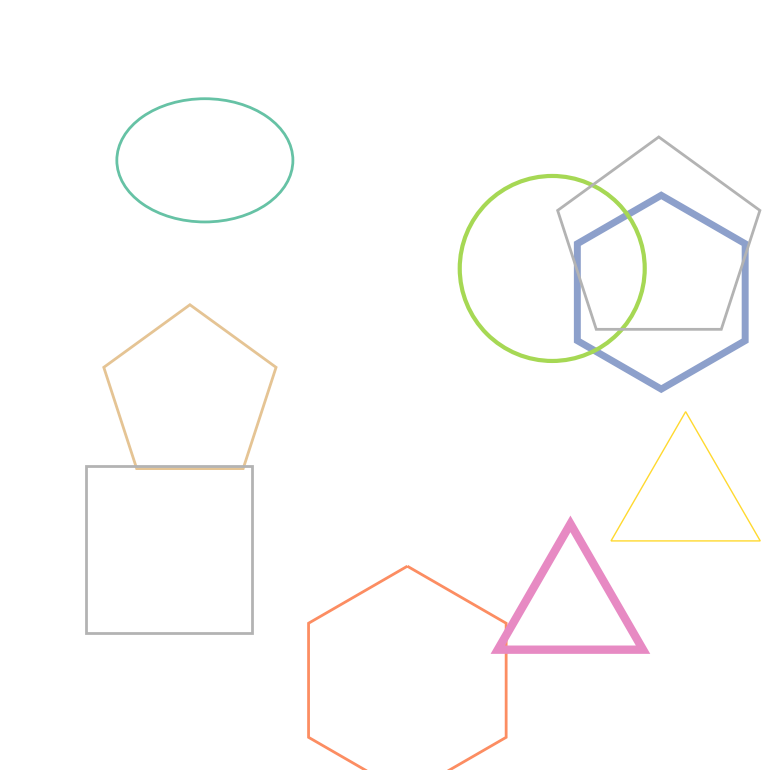[{"shape": "oval", "thickness": 1, "radius": 0.57, "center": [0.266, 0.792]}, {"shape": "hexagon", "thickness": 1, "radius": 0.74, "center": [0.529, 0.117]}, {"shape": "hexagon", "thickness": 2.5, "radius": 0.63, "center": [0.859, 0.621]}, {"shape": "triangle", "thickness": 3, "radius": 0.54, "center": [0.741, 0.211]}, {"shape": "circle", "thickness": 1.5, "radius": 0.6, "center": [0.717, 0.651]}, {"shape": "triangle", "thickness": 0.5, "radius": 0.56, "center": [0.89, 0.353]}, {"shape": "pentagon", "thickness": 1, "radius": 0.59, "center": [0.247, 0.487]}, {"shape": "square", "thickness": 1, "radius": 0.54, "center": [0.219, 0.287]}, {"shape": "pentagon", "thickness": 1, "radius": 0.69, "center": [0.856, 0.684]}]